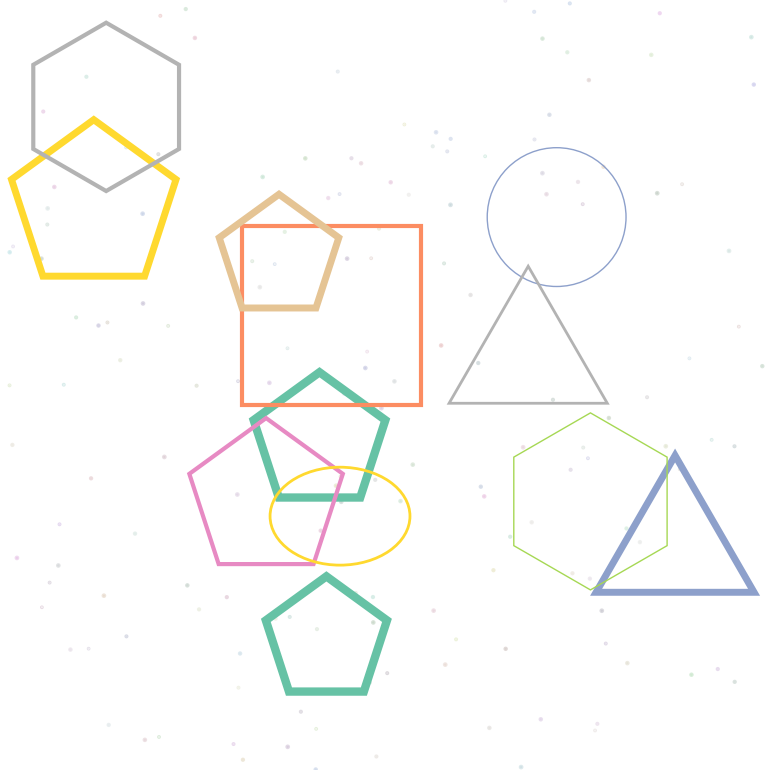[{"shape": "pentagon", "thickness": 3, "radius": 0.45, "center": [0.415, 0.427]}, {"shape": "pentagon", "thickness": 3, "radius": 0.41, "center": [0.424, 0.169]}, {"shape": "square", "thickness": 1.5, "radius": 0.58, "center": [0.43, 0.59]}, {"shape": "circle", "thickness": 0.5, "radius": 0.45, "center": [0.723, 0.718]}, {"shape": "triangle", "thickness": 2.5, "radius": 0.59, "center": [0.877, 0.29]}, {"shape": "pentagon", "thickness": 1.5, "radius": 0.52, "center": [0.346, 0.352]}, {"shape": "hexagon", "thickness": 0.5, "radius": 0.57, "center": [0.767, 0.349]}, {"shape": "oval", "thickness": 1, "radius": 0.45, "center": [0.442, 0.33]}, {"shape": "pentagon", "thickness": 2.5, "radius": 0.56, "center": [0.122, 0.732]}, {"shape": "pentagon", "thickness": 2.5, "radius": 0.41, "center": [0.362, 0.666]}, {"shape": "triangle", "thickness": 1, "radius": 0.59, "center": [0.686, 0.536]}, {"shape": "hexagon", "thickness": 1.5, "radius": 0.55, "center": [0.138, 0.861]}]